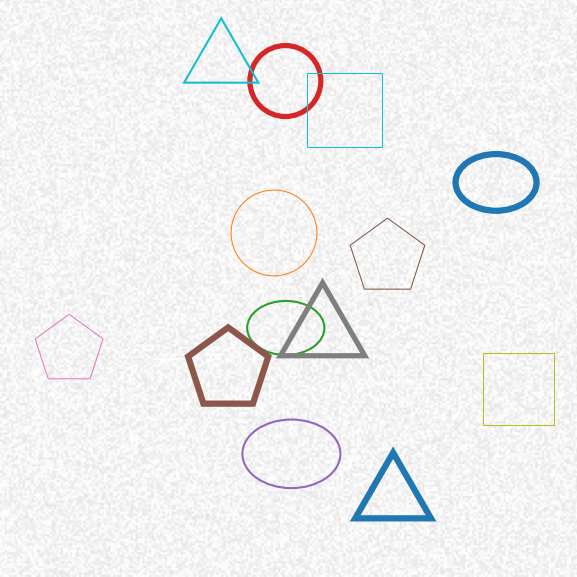[{"shape": "triangle", "thickness": 3, "radius": 0.38, "center": [0.681, 0.139]}, {"shape": "oval", "thickness": 3, "radius": 0.35, "center": [0.859, 0.683]}, {"shape": "circle", "thickness": 0.5, "radius": 0.37, "center": [0.474, 0.596]}, {"shape": "oval", "thickness": 1, "radius": 0.33, "center": [0.495, 0.431]}, {"shape": "circle", "thickness": 2.5, "radius": 0.31, "center": [0.494, 0.859]}, {"shape": "oval", "thickness": 1, "radius": 0.42, "center": [0.505, 0.213]}, {"shape": "pentagon", "thickness": 0.5, "radius": 0.34, "center": [0.671, 0.553]}, {"shape": "pentagon", "thickness": 3, "radius": 0.36, "center": [0.395, 0.359]}, {"shape": "pentagon", "thickness": 0.5, "radius": 0.31, "center": [0.12, 0.393]}, {"shape": "triangle", "thickness": 2.5, "radius": 0.42, "center": [0.559, 0.425]}, {"shape": "square", "thickness": 0.5, "radius": 0.31, "center": [0.898, 0.326]}, {"shape": "square", "thickness": 0.5, "radius": 0.32, "center": [0.597, 0.808]}, {"shape": "triangle", "thickness": 1, "radius": 0.37, "center": [0.383, 0.893]}]